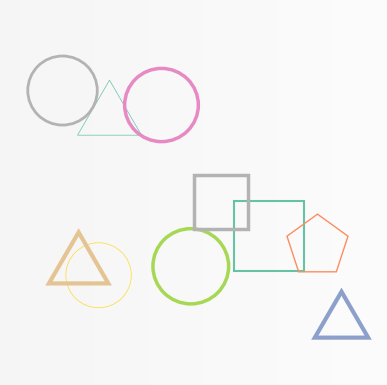[{"shape": "square", "thickness": 1.5, "radius": 0.45, "center": [0.694, 0.388]}, {"shape": "triangle", "thickness": 0.5, "radius": 0.48, "center": [0.283, 0.697]}, {"shape": "pentagon", "thickness": 1, "radius": 0.41, "center": [0.819, 0.361]}, {"shape": "triangle", "thickness": 3, "radius": 0.4, "center": [0.881, 0.163]}, {"shape": "circle", "thickness": 2.5, "radius": 0.48, "center": [0.417, 0.727]}, {"shape": "circle", "thickness": 2.5, "radius": 0.49, "center": [0.492, 0.308]}, {"shape": "circle", "thickness": 0.5, "radius": 0.42, "center": [0.254, 0.285]}, {"shape": "triangle", "thickness": 3, "radius": 0.44, "center": [0.203, 0.308]}, {"shape": "square", "thickness": 2.5, "radius": 0.35, "center": [0.57, 0.476]}, {"shape": "circle", "thickness": 2, "radius": 0.45, "center": [0.161, 0.765]}]